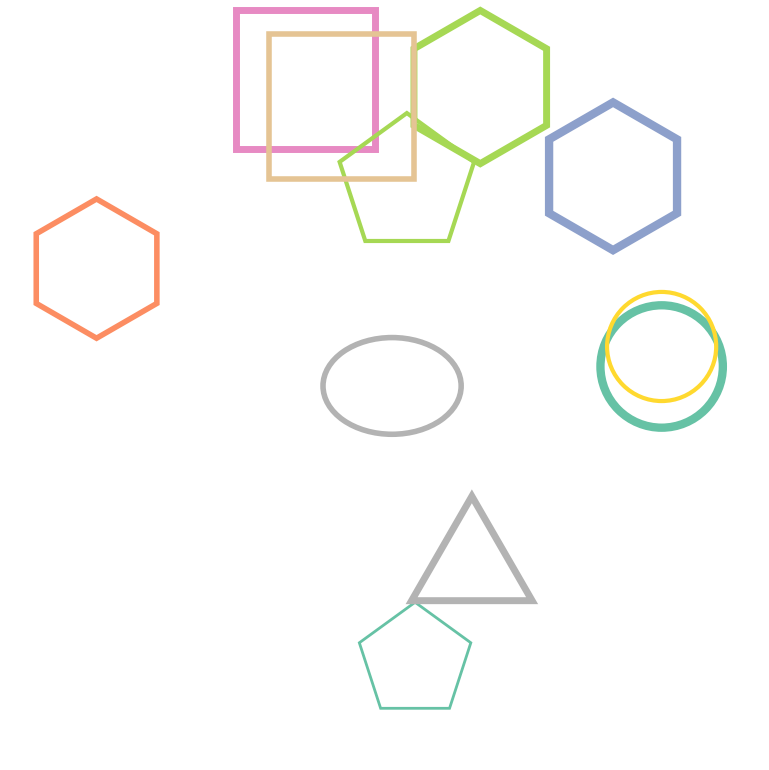[{"shape": "circle", "thickness": 3, "radius": 0.4, "center": [0.859, 0.524]}, {"shape": "pentagon", "thickness": 1, "radius": 0.38, "center": [0.539, 0.142]}, {"shape": "hexagon", "thickness": 2, "radius": 0.45, "center": [0.125, 0.651]}, {"shape": "hexagon", "thickness": 3, "radius": 0.48, "center": [0.796, 0.771]}, {"shape": "square", "thickness": 2.5, "radius": 0.45, "center": [0.397, 0.897]}, {"shape": "pentagon", "thickness": 1.5, "radius": 0.46, "center": [0.528, 0.761]}, {"shape": "hexagon", "thickness": 2.5, "radius": 0.5, "center": [0.624, 0.887]}, {"shape": "circle", "thickness": 1.5, "radius": 0.35, "center": [0.859, 0.55]}, {"shape": "square", "thickness": 2, "radius": 0.47, "center": [0.444, 0.861]}, {"shape": "triangle", "thickness": 2.5, "radius": 0.45, "center": [0.613, 0.265]}, {"shape": "oval", "thickness": 2, "radius": 0.45, "center": [0.509, 0.499]}]